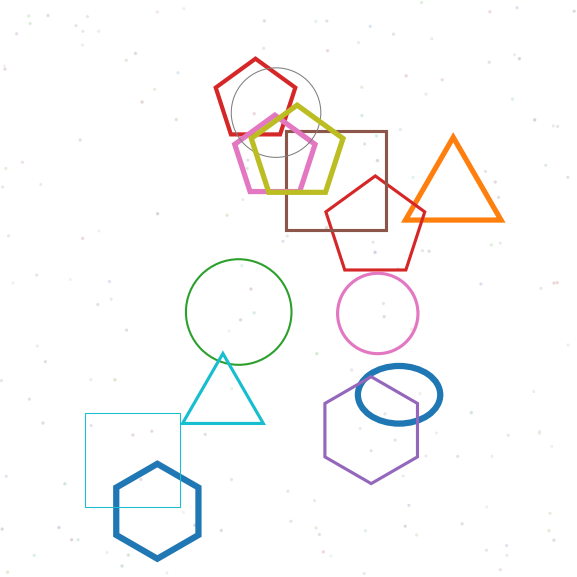[{"shape": "hexagon", "thickness": 3, "radius": 0.41, "center": [0.272, 0.114]}, {"shape": "oval", "thickness": 3, "radius": 0.36, "center": [0.691, 0.316]}, {"shape": "triangle", "thickness": 2.5, "radius": 0.48, "center": [0.785, 0.666]}, {"shape": "circle", "thickness": 1, "radius": 0.46, "center": [0.413, 0.459]}, {"shape": "pentagon", "thickness": 1.5, "radius": 0.45, "center": [0.65, 0.604]}, {"shape": "pentagon", "thickness": 2, "radius": 0.36, "center": [0.442, 0.825]}, {"shape": "hexagon", "thickness": 1.5, "radius": 0.46, "center": [0.643, 0.254]}, {"shape": "square", "thickness": 1.5, "radius": 0.43, "center": [0.582, 0.686]}, {"shape": "pentagon", "thickness": 2.5, "radius": 0.37, "center": [0.476, 0.727]}, {"shape": "circle", "thickness": 1.5, "radius": 0.35, "center": [0.654, 0.456]}, {"shape": "circle", "thickness": 0.5, "radius": 0.39, "center": [0.478, 0.804]}, {"shape": "pentagon", "thickness": 2.5, "radius": 0.42, "center": [0.515, 0.734]}, {"shape": "square", "thickness": 0.5, "radius": 0.41, "center": [0.229, 0.203]}, {"shape": "triangle", "thickness": 1.5, "radius": 0.4, "center": [0.386, 0.306]}]